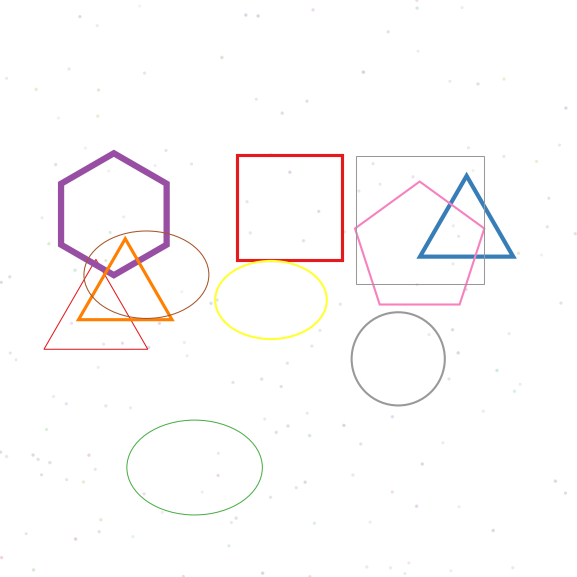[{"shape": "triangle", "thickness": 0.5, "radius": 0.52, "center": [0.166, 0.446]}, {"shape": "square", "thickness": 1.5, "radius": 0.46, "center": [0.502, 0.64]}, {"shape": "triangle", "thickness": 2, "radius": 0.47, "center": [0.808, 0.601]}, {"shape": "oval", "thickness": 0.5, "radius": 0.59, "center": [0.337, 0.19]}, {"shape": "hexagon", "thickness": 3, "radius": 0.53, "center": [0.197, 0.628]}, {"shape": "triangle", "thickness": 1.5, "radius": 0.47, "center": [0.217, 0.492]}, {"shape": "oval", "thickness": 1, "radius": 0.48, "center": [0.469, 0.48]}, {"shape": "oval", "thickness": 0.5, "radius": 0.54, "center": [0.254, 0.523]}, {"shape": "pentagon", "thickness": 1, "radius": 0.59, "center": [0.727, 0.567]}, {"shape": "square", "thickness": 0.5, "radius": 0.56, "center": [0.727, 0.618]}, {"shape": "circle", "thickness": 1, "radius": 0.4, "center": [0.69, 0.378]}]